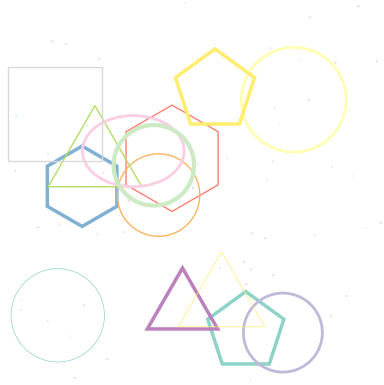[{"shape": "pentagon", "thickness": 2.5, "radius": 0.52, "center": [0.638, 0.139]}, {"shape": "circle", "thickness": 0.5, "radius": 0.61, "center": [0.15, 0.181]}, {"shape": "circle", "thickness": 2, "radius": 0.68, "center": [0.763, 0.741]}, {"shape": "circle", "thickness": 2, "radius": 0.51, "center": [0.735, 0.136]}, {"shape": "hexagon", "thickness": 1, "radius": 0.69, "center": [0.447, 0.589]}, {"shape": "hexagon", "thickness": 2.5, "radius": 0.52, "center": [0.213, 0.516]}, {"shape": "circle", "thickness": 1, "radius": 0.54, "center": [0.412, 0.493]}, {"shape": "triangle", "thickness": 1, "radius": 0.7, "center": [0.247, 0.585]}, {"shape": "oval", "thickness": 2, "radius": 0.66, "center": [0.346, 0.607]}, {"shape": "square", "thickness": 1, "radius": 0.61, "center": [0.143, 0.704]}, {"shape": "triangle", "thickness": 2.5, "radius": 0.53, "center": [0.474, 0.198]}, {"shape": "circle", "thickness": 3, "radius": 0.52, "center": [0.4, 0.571]}, {"shape": "pentagon", "thickness": 2.5, "radius": 0.54, "center": [0.558, 0.765]}, {"shape": "triangle", "thickness": 0.5, "radius": 0.65, "center": [0.575, 0.216]}]